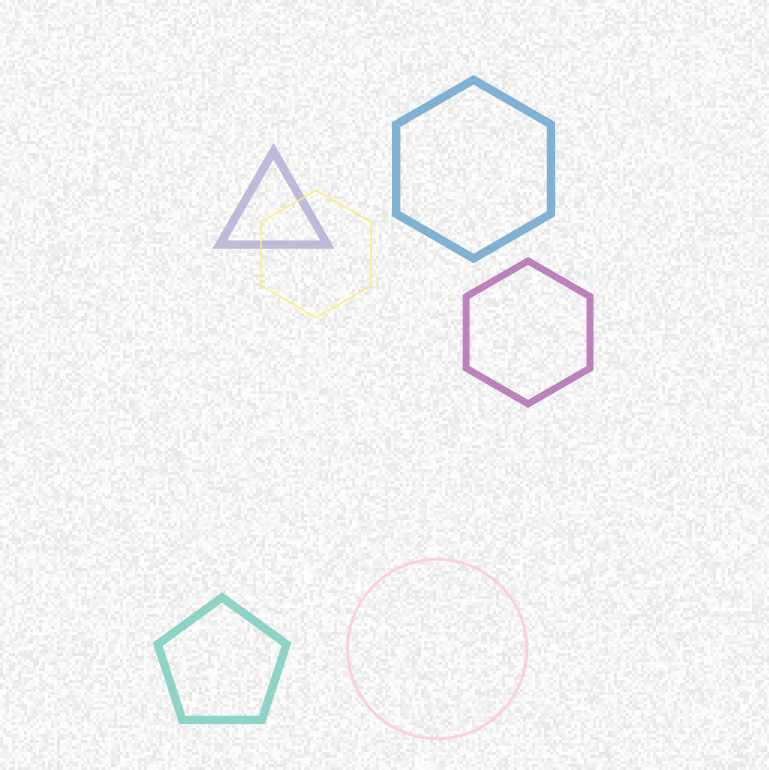[{"shape": "pentagon", "thickness": 3, "radius": 0.44, "center": [0.288, 0.136]}, {"shape": "triangle", "thickness": 3, "radius": 0.4, "center": [0.355, 0.723]}, {"shape": "hexagon", "thickness": 3, "radius": 0.58, "center": [0.615, 0.78]}, {"shape": "circle", "thickness": 1, "radius": 0.58, "center": [0.568, 0.157]}, {"shape": "hexagon", "thickness": 2.5, "radius": 0.46, "center": [0.686, 0.568]}, {"shape": "hexagon", "thickness": 0.5, "radius": 0.41, "center": [0.411, 0.67]}]